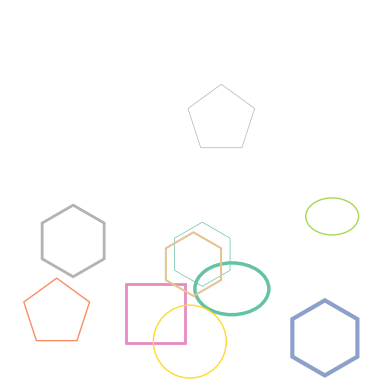[{"shape": "oval", "thickness": 2.5, "radius": 0.48, "center": [0.602, 0.25]}, {"shape": "hexagon", "thickness": 0.5, "radius": 0.42, "center": [0.525, 0.34]}, {"shape": "pentagon", "thickness": 1, "radius": 0.45, "center": [0.147, 0.188]}, {"shape": "hexagon", "thickness": 3, "radius": 0.49, "center": [0.844, 0.122]}, {"shape": "square", "thickness": 2, "radius": 0.38, "center": [0.403, 0.185]}, {"shape": "oval", "thickness": 1, "radius": 0.34, "center": [0.863, 0.438]}, {"shape": "circle", "thickness": 1, "radius": 0.47, "center": [0.493, 0.113]}, {"shape": "hexagon", "thickness": 1.5, "radius": 0.41, "center": [0.503, 0.314]}, {"shape": "pentagon", "thickness": 0.5, "radius": 0.46, "center": [0.575, 0.69]}, {"shape": "hexagon", "thickness": 2, "radius": 0.46, "center": [0.19, 0.374]}]